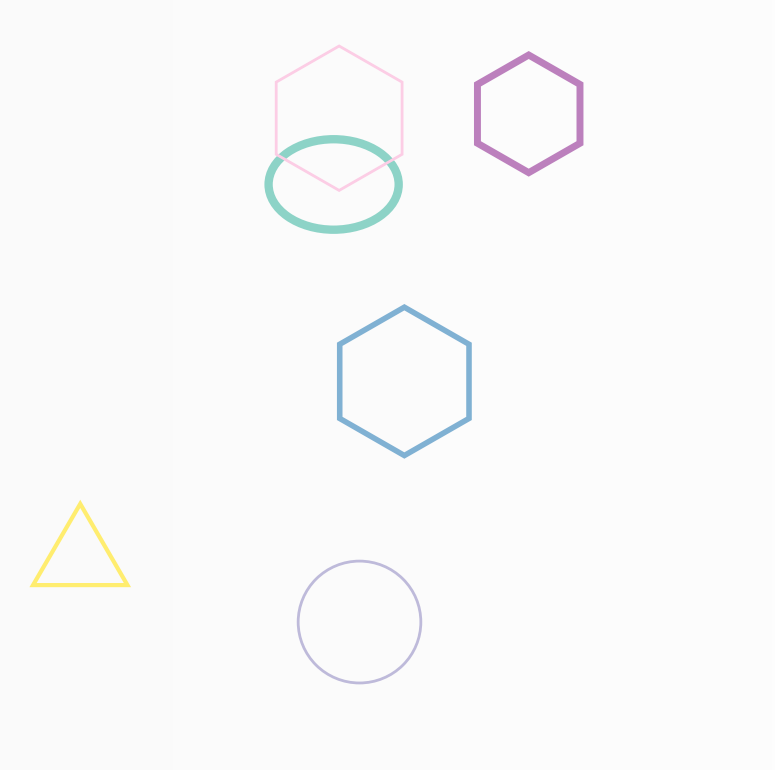[{"shape": "oval", "thickness": 3, "radius": 0.42, "center": [0.43, 0.76]}, {"shape": "circle", "thickness": 1, "radius": 0.4, "center": [0.464, 0.192]}, {"shape": "hexagon", "thickness": 2, "radius": 0.48, "center": [0.522, 0.505]}, {"shape": "hexagon", "thickness": 1, "radius": 0.47, "center": [0.438, 0.846]}, {"shape": "hexagon", "thickness": 2.5, "radius": 0.38, "center": [0.682, 0.852]}, {"shape": "triangle", "thickness": 1.5, "radius": 0.35, "center": [0.104, 0.275]}]